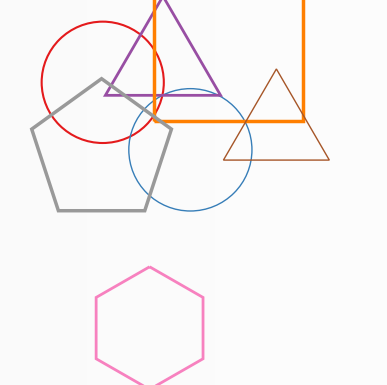[{"shape": "circle", "thickness": 1.5, "radius": 0.79, "center": [0.265, 0.786]}, {"shape": "circle", "thickness": 1, "radius": 0.79, "center": [0.491, 0.611]}, {"shape": "triangle", "thickness": 2, "radius": 0.86, "center": [0.421, 0.838]}, {"shape": "square", "thickness": 2.5, "radius": 0.97, "center": [0.589, 0.879]}, {"shape": "triangle", "thickness": 1, "radius": 0.79, "center": [0.713, 0.663]}, {"shape": "hexagon", "thickness": 2, "radius": 0.8, "center": [0.386, 0.148]}, {"shape": "pentagon", "thickness": 2.5, "radius": 0.95, "center": [0.262, 0.606]}]